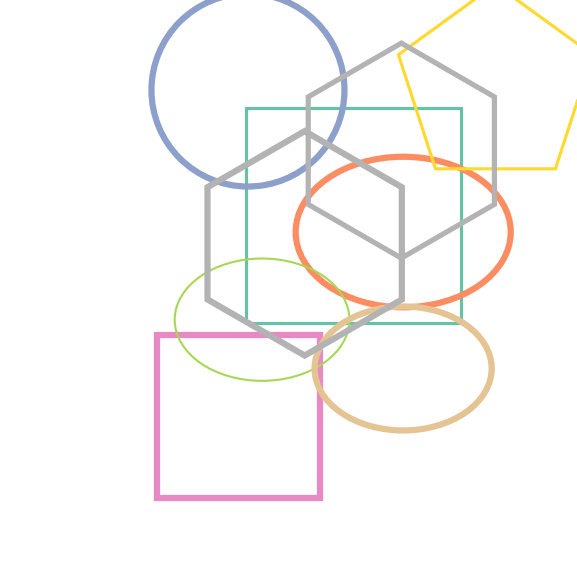[{"shape": "square", "thickness": 1.5, "radius": 0.93, "center": [0.613, 0.625]}, {"shape": "oval", "thickness": 3, "radius": 0.93, "center": [0.698, 0.597]}, {"shape": "circle", "thickness": 3, "radius": 0.84, "center": [0.429, 0.843]}, {"shape": "square", "thickness": 3, "radius": 0.7, "center": [0.413, 0.278]}, {"shape": "oval", "thickness": 1, "radius": 0.76, "center": [0.454, 0.446]}, {"shape": "pentagon", "thickness": 1.5, "radius": 0.88, "center": [0.858, 0.85]}, {"shape": "oval", "thickness": 3, "radius": 0.77, "center": [0.698, 0.361]}, {"shape": "hexagon", "thickness": 3, "radius": 0.97, "center": [0.528, 0.578]}, {"shape": "hexagon", "thickness": 2.5, "radius": 0.93, "center": [0.695, 0.738]}]